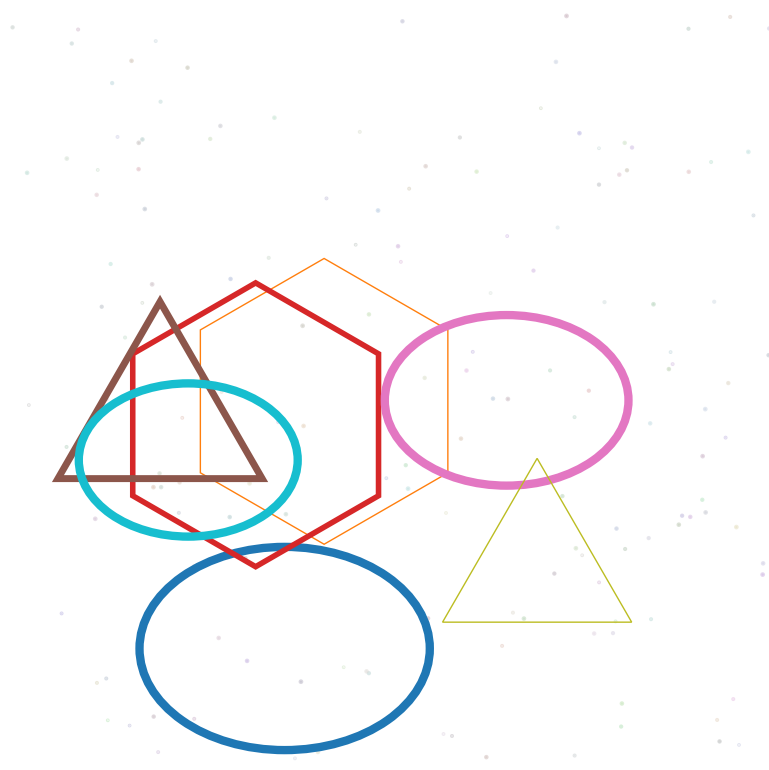[{"shape": "oval", "thickness": 3, "radius": 0.94, "center": [0.37, 0.158]}, {"shape": "hexagon", "thickness": 0.5, "radius": 0.93, "center": [0.421, 0.479]}, {"shape": "hexagon", "thickness": 2, "radius": 0.92, "center": [0.332, 0.448]}, {"shape": "triangle", "thickness": 2.5, "radius": 0.77, "center": [0.208, 0.455]}, {"shape": "oval", "thickness": 3, "radius": 0.79, "center": [0.658, 0.48]}, {"shape": "triangle", "thickness": 0.5, "radius": 0.71, "center": [0.698, 0.263]}, {"shape": "oval", "thickness": 3, "radius": 0.71, "center": [0.244, 0.403]}]